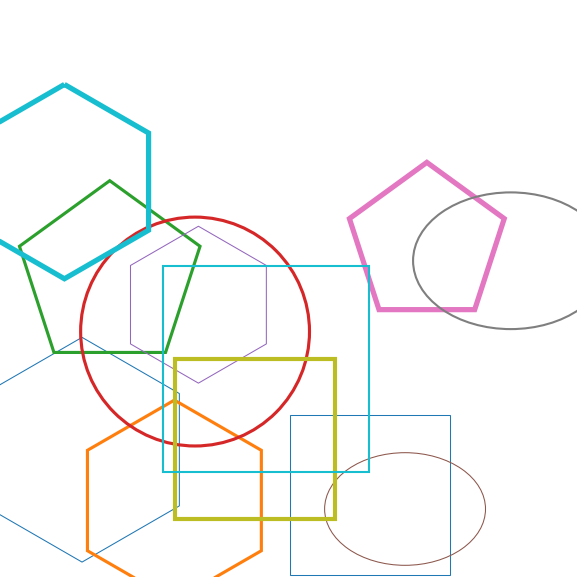[{"shape": "square", "thickness": 0.5, "radius": 0.69, "center": [0.64, 0.141]}, {"shape": "hexagon", "thickness": 0.5, "radius": 0.97, "center": [0.142, 0.22]}, {"shape": "hexagon", "thickness": 1.5, "radius": 0.87, "center": [0.302, 0.132]}, {"shape": "pentagon", "thickness": 1.5, "radius": 0.82, "center": [0.19, 0.522]}, {"shape": "circle", "thickness": 1.5, "radius": 0.99, "center": [0.338, 0.425]}, {"shape": "hexagon", "thickness": 0.5, "radius": 0.68, "center": [0.344, 0.472]}, {"shape": "oval", "thickness": 0.5, "radius": 0.7, "center": [0.701, 0.118]}, {"shape": "pentagon", "thickness": 2.5, "radius": 0.7, "center": [0.739, 0.577]}, {"shape": "oval", "thickness": 1, "radius": 0.85, "center": [0.884, 0.548]}, {"shape": "square", "thickness": 2, "radius": 0.69, "center": [0.441, 0.239]}, {"shape": "hexagon", "thickness": 2.5, "radius": 0.84, "center": [0.112, 0.685]}, {"shape": "square", "thickness": 1, "radius": 0.89, "center": [0.46, 0.36]}]